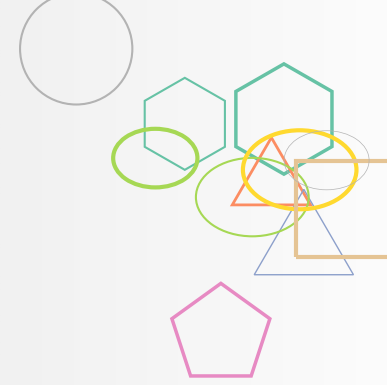[{"shape": "hexagon", "thickness": 1.5, "radius": 0.6, "center": [0.477, 0.678]}, {"shape": "hexagon", "thickness": 2.5, "radius": 0.72, "center": [0.733, 0.691]}, {"shape": "triangle", "thickness": 2, "radius": 0.58, "center": [0.7, 0.526]}, {"shape": "triangle", "thickness": 1, "radius": 0.74, "center": [0.784, 0.36]}, {"shape": "pentagon", "thickness": 2.5, "radius": 0.66, "center": [0.57, 0.131]}, {"shape": "oval", "thickness": 3, "radius": 0.54, "center": [0.401, 0.589]}, {"shape": "oval", "thickness": 1.5, "radius": 0.73, "center": [0.651, 0.488]}, {"shape": "oval", "thickness": 3, "radius": 0.73, "center": [0.773, 0.559]}, {"shape": "square", "thickness": 3, "radius": 0.62, "center": [0.888, 0.458]}, {"shape": "circle", "thickness": 1.5, "radius": 0.72, "center": [0.197, 0.873]}, {"shape": "oval", "thickness": 0.5, "radius": 0.55, "center": [0.843, 0.584]}]